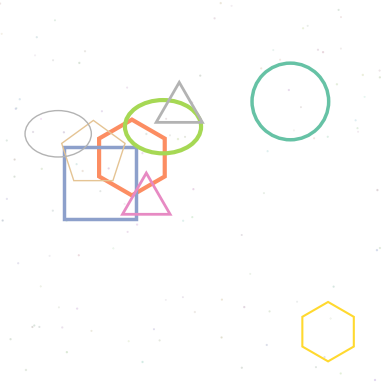[{"shape": "circle", "thickness": 2.5, "radius": 0.5, "center": [0.754, 0.736]}, {"shape": "hexagon", "thickness": 3, "radius": 0.49, "center": [0.343, 0.591]}, {"shape": "square", "thickness": 2.5, "radius": 0.47, "center": [0.26, 0.525]}, {"shape": "triangle", "thickness": 2, "radius": 0.36, "center": [0.38, 0.479]}, {"shape": "oval", "thickness": 3, "radius": 0.49, "center": [0.423, 0.671]}, {"shape": "hexagon", "thickness": 1.5, "radius": 0.39, "center": [0.852, 0.139]}, {"shape": "pentagon", "thickness": 1, "radius": 0.43, "center": [0.243, 0.601]}, {"shape": "triangle", "thickness": 2, "radius": 0.35, "center": [0.466, 0.717]}, {"shape": "oval", "thickness": 1, "radius": 0.43, "center": [0.151, 0.653]}]